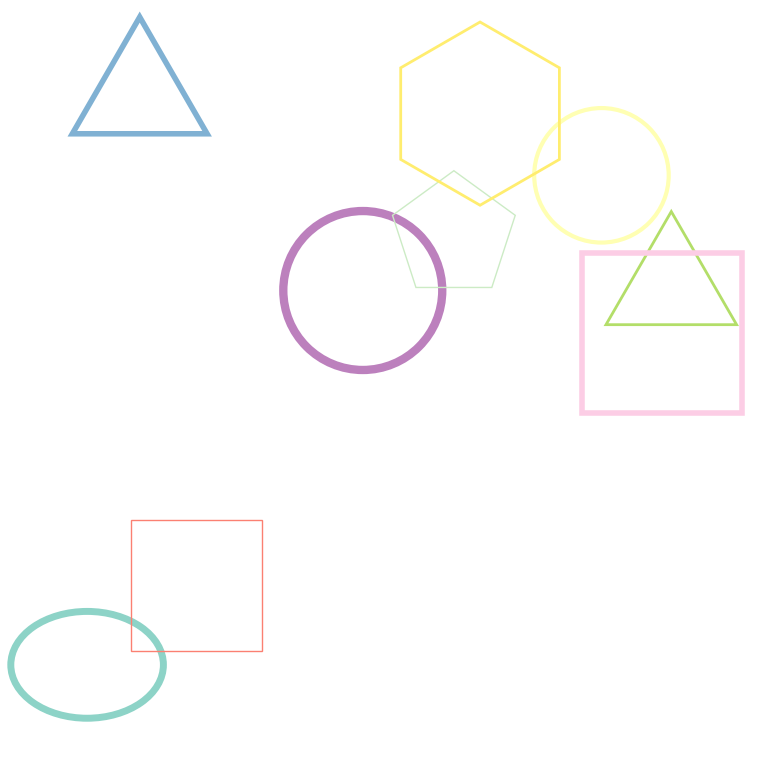[{"shape": "oval", "thickness": 2.5, "radius": 0.5, "center": [0.113, 0.137]}, {"shape": "circle", "thickness": 1.5, "radius": 0.44, "center": [0.781, 0.772]}, {"shape": "square", "thickness": 0.5, "radius": 0.43, "center": [0.255, 0.24]}, {"shape": "triangle", "thickness": 2, "radius": 0.51, "center": [0.181, 0.877]}, {"shape": "triangle", "thickness": 1, "radius": 0.49, "center": [0.872, 0.627]}, {"shape": "square", "thickness": 2, "radius": 0.52, "center": [0.86, 0.568]}, {"shape": "circle", "thickness": 3, "radius": 0.52, "center": [0.471, 0.623]}, {"shape": "pentagon", "thickness": 0.5, "radius": 0.42, "center": [0.589, 0.694]}, {"shape": "hexagon", "thickness": 1, "radius": 0.59, "center": [0.623, 0.852]}]